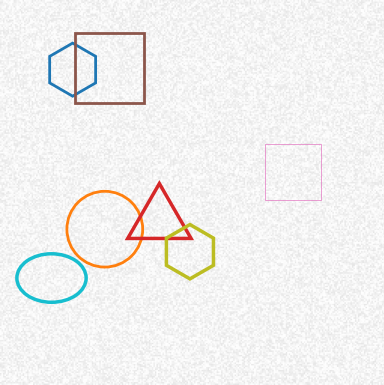[{"shape": "hexagon", "thickness": 2, "radius": 0.34, "center": [0.189, 0.819]}, {"shape": "circle", "thickness": 2, "radius": 0.49, "center": [0.272, 0.405]}, {"shape": "triangle", "thickness": 2.5, "radius": 0.48, "center": [0.414, 0.428]}, {"shape": "square", "thickness": 2, "radius": 0.45, "center": [0.284, 0.823]}, {"shape": "square", "thickness": 0.5, "radius": 0.37, "center": [0.761, 0.553]}, {"shape": "hexagon", "thickness": 2.5, "radius": 0.35, "center": [0.493, 0.346]}, {"shape": "oval", "thickness": 2.5, "radius": 0.45, "center": [0.134, 0.278]}]